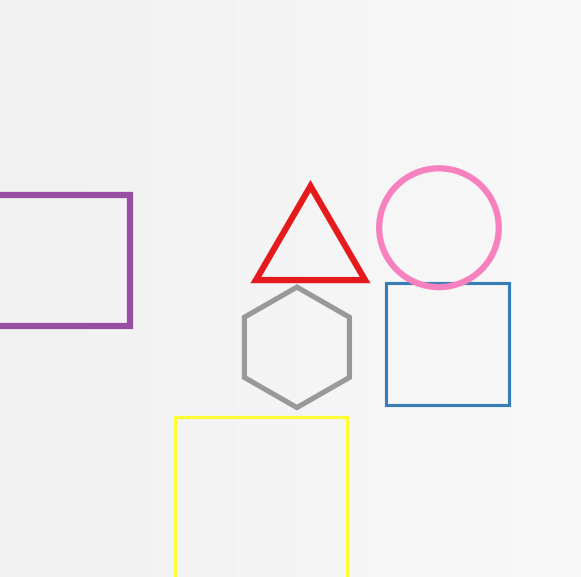[{"shape": "triangle", "thickness": 3, "radius": 0.54, "center": [0.534, 0.568]}, {"shape": "square", "thickness": 1.5, "radius": 0.53, "center": [0.77, 0.404]}, {"shape": "square", "thickness": 3, "radius": 0.57, "center": [0.111, 0.547]}, {"shape": "square", "thickness": 1.5, "radius": 0.74, "center": [0.449, 0.13]}, {"shape": "circle", "thickness": 3, "radius": 0.51, "center": [0.755, 0.605]}, {"shape": "hexagon", "thickness": 2.5, "radius": 0.52, "center": [0.511, 0.398]}]